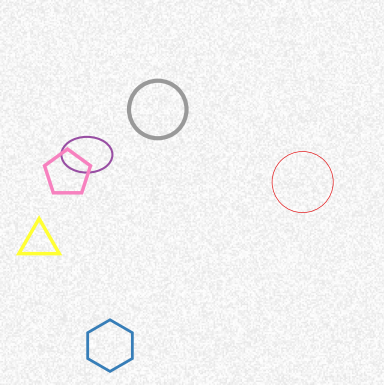[{"shape": "circle", "thickness": 0.5, "radius": 0.4, "center": [0.786, 0.527]}, {"shape": "hexagon", "thickness": 2, "radius": 0.33, "center": [0.286, 0.102]}, {"shape": "oval", "thickness": 1.5, "radius": 0.33, "center": [0.226, 0.598]}, {"shape": "triangle", "thickness": 2.5, "radius": 0.3, "center": [0.102, 0.372]}, {"shape": "pentagon", "thickness": 2.5, "radius": 0.31, "center": [0.175, 0.55]}, {"shape": "circle", "thickness": 3, "radius": 0.37, "center": [0.41, 0.716]}]